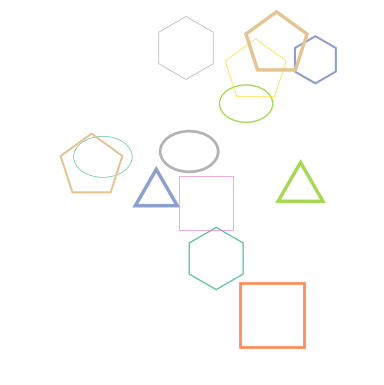[{"shape": "oval", "thickness": 0.5, "radius": 0.38, "center": [0.267, 0.593]}, {"shape": "hexagon", "thickness": 1, "radius": 0.4, "center": [0.562, 0.329]}, {"shape": "square", "thickness": 2, "radius": 0.42, "center": [0.708, 0.182]}, {"shape": "triangle", "thickness": 2.5, "radius": 0.31, "center": [0.406, 0.497]}, {"shape": "hexagon", "thickness": 1.5, "radius": 0.31, "center": [0.819, 0.845]}, {"shape": "square", "thickness": 0.5, "radius": 0.35, "center": [0.535, 0.473]}, {"shape": "triangle", "thickness": 2.5, "radius": 0.34, "center": [0.781, 0.511]}, {"shape": "oval", "thickness": 1, "radius": 0.35, "center": [0.639, 0.731]}, {"shape": "pentagon", "thickness": 0.5, "radius": 0.42, "center": [0.664, 0.816]}, {"shape": "pentagon", "thickness": 2.5, "radius": 0.42, "center": [0.718, 0.886]}, {"shape": "pentagon", "thickness": 1.5, "radius": 0.42, "center": [0.238, 0.569]}, {"shape": "oval", "thickness": 2, "radius": 0.38, "center": [0.491, 0.607]}, {"shape": "hexagon", "thickness": 0.5, "radius": 0.41, "center": [0.483, 0.875]}]